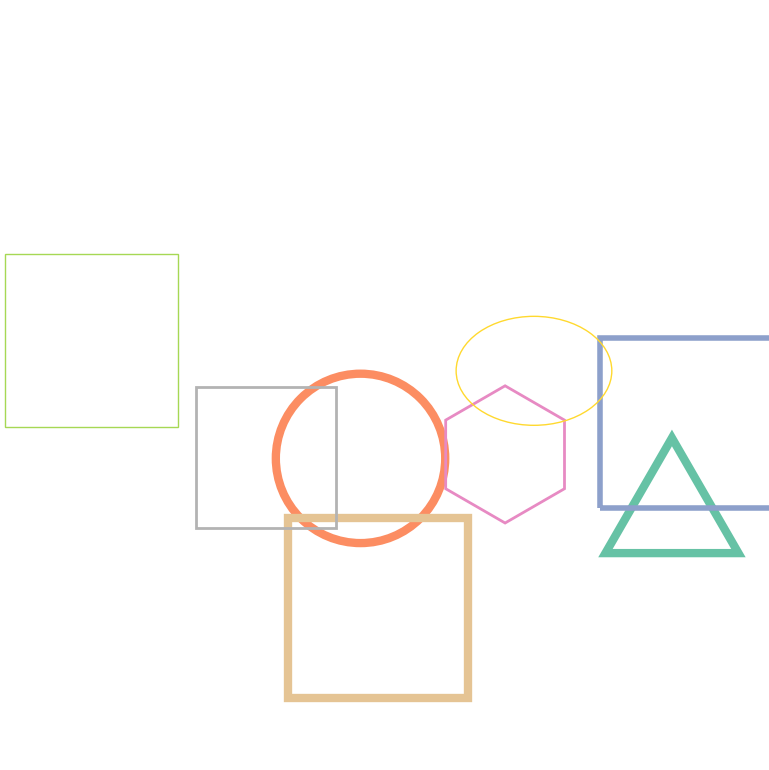[{"shape": "triangle", "thickness": 3, "radius": 0.5, "center": [0.873, 0.332]}, {"shape": "circle", "thickness": 3, "radius": 0.55, "center": [0.468, 0.405]}, {"shape": "square", "thickness": 2, "radius": 0.55, "center": [0.89, 0.451]}, {"shape": "hexagon", "thickness": 1, "radius": 0.45, "center": [0.656, 0.41]}, {"shape": "square", "thickness": 0.5, "radius": 0.56, "center": [0.119, 0.558]}, {"shape": "oval", "thickness": 0.5, "radius": 0.51, "center": [0.693, 0.518]}, {"shape": "square", "thickness": 3, "radius": 0.58, "center": [0.491, 0.21]}, {"shape": "square", "thickness": 1, "radius": 0.46, "center": [0.345, 0.406]}]